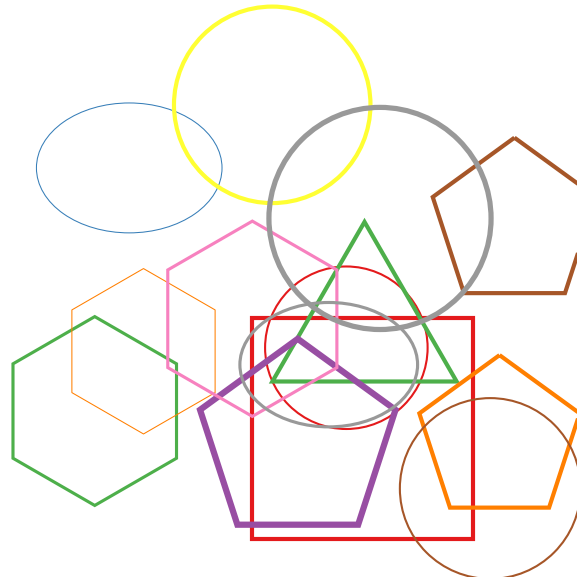[{"shape": "circle", "thickness": 1, "radius": 0.7, "center": [0.6, 0.397]}, {"shape": "square", "thickness": 2, "radius": 0.96, "center": [0.627, 0.257]}, {"shape": "oval", "thickness": 0.5, "radius": 0.8, "center": [0.224, 0.708]}, {"shape": "hexagon", "thickness": 1.5, "radius": 0.82, "center": [0.164, 0.287]}, {"shape": "triangle", "thickness": 2, "radius": 0.92, "center": [0.631, 0.431]}, {"shape": "pentagon", "thickness": 3, "radius": 0.89, "center": [0.516, 0.234]}, {"shape": "hexagon", "thickness": 0.5, "radius": 0.72, "center": [0.248, 0.391]}, {"shape": "pentagon", "thickness": 2, "radius": 0.73, "center": [0.865, 0.238]}, {"shape": "circle", "thickness": 2, "radius": 0.85, "center": [0.471, 0.818]}, {"shape": "pentagon", "thickness": 2, "radius": 0.74, "center": [0.891, 0.612]}, {"shape": "circle", "thickness": 1, "radius": 0.78, "center": [0.849, 0.153]}, {"shape": "hexagon", "thickness": 1.5, "radius": 0.85, "center": [0.437, 0.447]}, {"shape": "circle", "thickness": 2.5, "radius": 0.96, "center": [0.658, 0.621]}, {"shape": "oval", "thickness": 1.5, "radius": 0.77, "center": [0.569, 0.368]}]